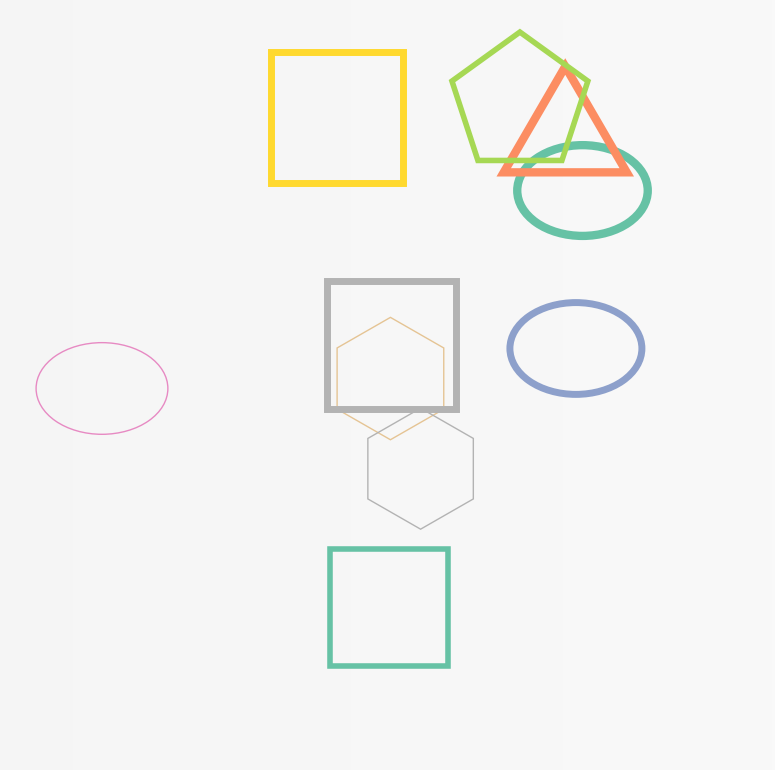[{"shape": "oval", "thickness": 3, "radius": 0.42, "center": [0.752, 0.753]}, {"shape": "square", "thickness": 2, "radius": 0.38, "center": [0.502, 0.211]}, {"shape": "triangle", "thickness": 3, "radius": 0.46, "center": [0.729, 0.822]}, {"shape": "oval", "thickness": 2.5, "radius": 0.43, "center": [0.743, 0.547]}, {"shape": "oval", "thickness": 0.5, "radius": 0.43, "center": [0.132, 0.495]}, {"shape": "pentagon", "thickness": 2, "radius": 0.46, "center": [0.671, 0.866]}, {"shape": "square", "thickness": 2.5, "radius": 0.43, "center": [0.435, 0.847]}, {"shape": "hexagon", "thickness": 0.5, "radius": 0.4, "center": [0.504, 0.508]}, {"shape": "hexagon", "thickness": 0.5, "radius": 0.39, "center": [0.543, 0.391]}, {"shape": "square", "thickness": 2.5, "radius": 0.42, "center": [0.506, 0.552]}]